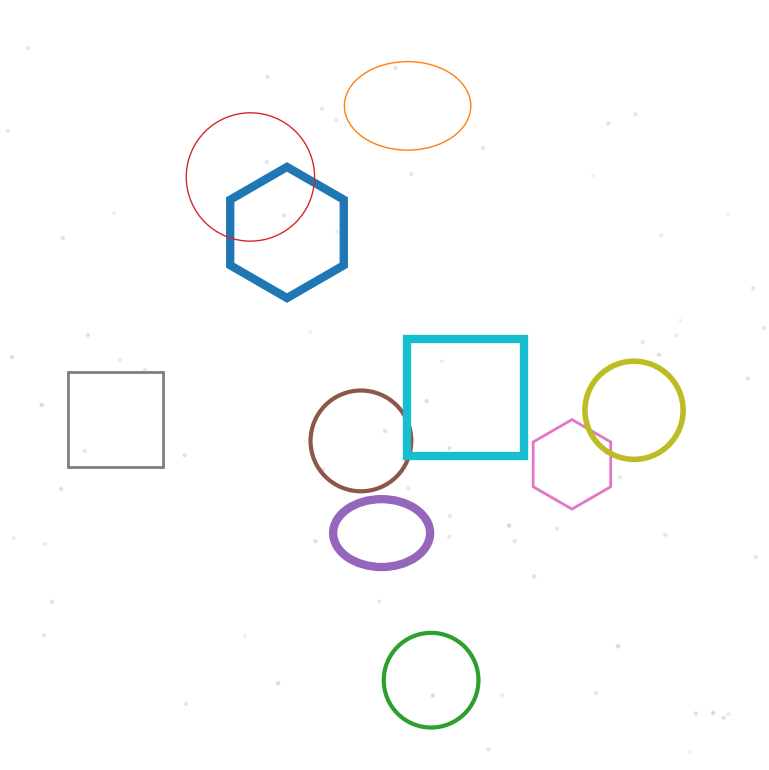[{"shape": "hexagon", "thickness": 3, "radius": 0.43, "center": [0.373, 0.698]}, {"shape": "oval", "thickness": 0.5, "radius": 0.41, "center": [0.529, 0.863]}, {"shape": "circle", "thickness": 1.5, "radius": 0.31, "center": [0.56, 0.117]}, {"shape": "circle", "thickness": 0.5, "radius": 0.42, "center": [0.325, 0.77]}, {"shape": "oval", "thickness": 3, "radius": 0.31, "center": [0.496, 0.308]}, {"shape": "circle", "thickness": 1.5, "radius": 0.33, "center": [0.469, 0.427]}, {"shape": "hexagon", "thickness": 1, "radius": 0.29, "center": [0.743, 0.397]}, {"shape": "square", "thickness": 1, "radius": 0.31, "center": [0.15, 0.455]}, {"shape": "circle", "thickness": 2, "radius": 0.32, "center": [0.823, 0.467]}, {"shape": "square", "thickness": 3, "radius": 0.38, "center": [0.604, 0.484]}]